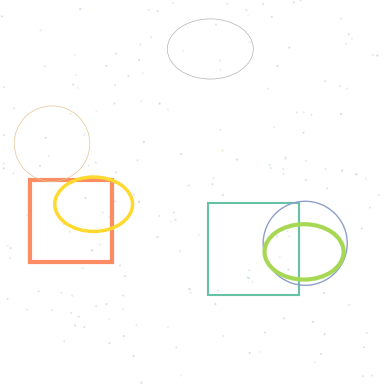[{"shape": "square", "thickness": 1.5, "radius": 0.59, "center": [0.659, 0.353]}, {"shape": "square", "thickness": 3, "radius": 0.53, "center": [0.185, 0.426]}, {"shape": "circle", "thickness": 1, "radius": 0.55, "center": [0.793, 0.368]}, {"shape": "oval", "thickness": 3, "radius": 0.51, "center": [0.79, 0.346]}, {"shape": "oval", "thickness": 2.5, "radius": 0.5, "center": [0.243, 0.47]}, {"shape": "circle", "thickness": 0.5, "radius": 0.49, "center": [0.135, 0.627]}, {"shape": "oval", "thickness": 0.5, "radius": 0.56, "center": [0.546, 0.873]}]